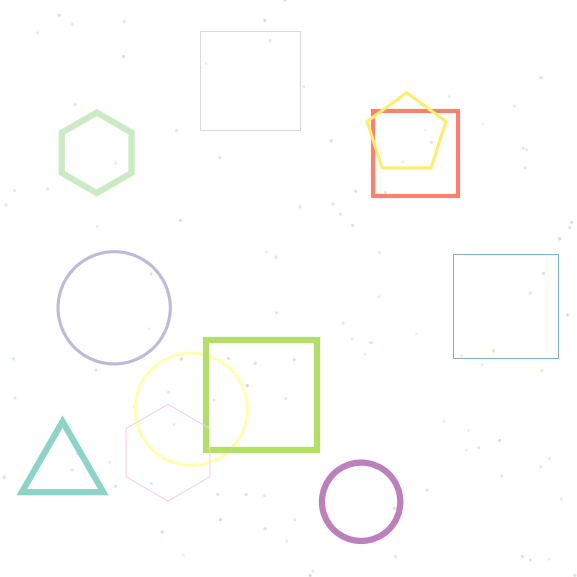[{"shape": "triangle", "thickness": 3, "radius": 0.41, "center": [0.108, 0.188]}, {"shape": "circle", "thickness": 1.5, "radius": 0.49, "center": [0.331, 0.291]}, {"shape": "circle", "thickness": 1.5, "radius": 0.49, "center": [0.198, 0.466]}, {"shape": "square", "thickness": 2, "radius": 0.37, "center": [0.719, 0.733]}, {"shape": "square", "thickness": 0.5, "radius": 0.45, "center": [0.876, 0.47]}, {"shape": "square", "thickness": 3, "radius": 0.48, "center": [0.453, 0.315]}, {"shape": "hexagon", "thickness": 0.5, "radius": 0.42, "center": [0.291, 0.215]}, {"shape": "square", "thickness": 0.5, "radius": 0.43, "center": [0.433, 0.86]}, {"shape": "circle", "thickness": 3, "radius": 0.34, "center": [0.625, 0.13]}, {"shape": "hexagon", "thickness": 3, "radius": 0.35, "center": [0.167, 0.735]}, {"shape": "pentagon", "thickness": 1.5, "radius": 0.36, "center": [0.704, 0.767]}]